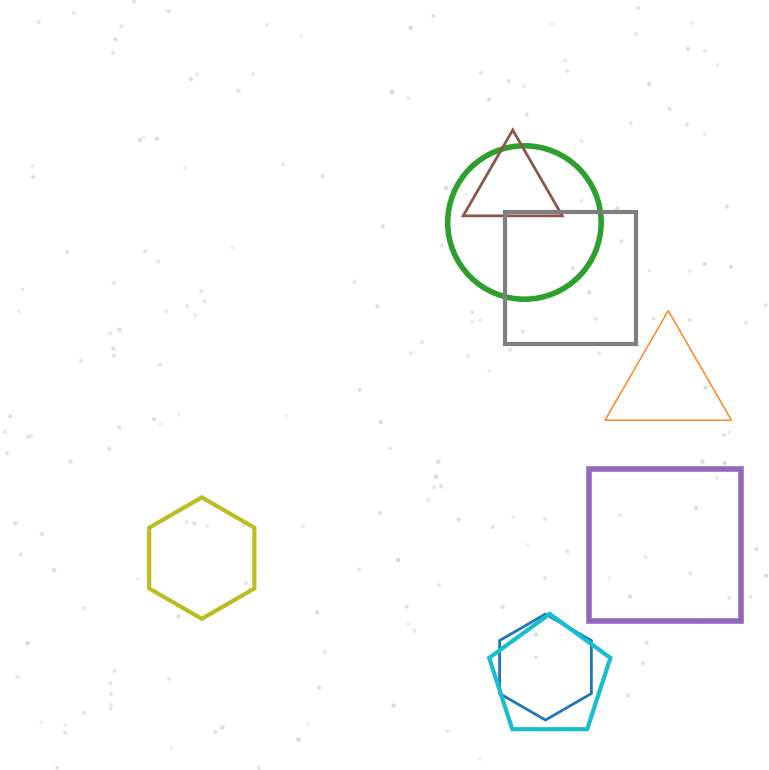[{"shape": "hexagon", "thickness": 1, "radius": 0.34, "center": [0.708, 0.134]}, {"shape": "triangle", "thickness": 0.5, "radius": 0.47, "center": [0.868, 0.502]}, {"shape": "circle", "thickness": 2, "radius": 0.5, "center": [0.681, 0.711]}, {"shape": "square", "thickness": 2, "radius": 0.49, "center": [0.863, 0.293]}, {"shape": "triangle", "thickness": 1, "radius": 0.37, "center": [0.666, 0.757]}, {"shape": "square", "thickness": 1.5, "radius": 0.43, "center": [0.741, 0.639]}, {"shape": "hexagon", "thickness": 1.5, "radius": 0.39, "center": [0.262, 0.275]}, {"shape": "pentagon", "thickness": 1.5, "radius": 0.41, "center": [0.714, 0.12]}]